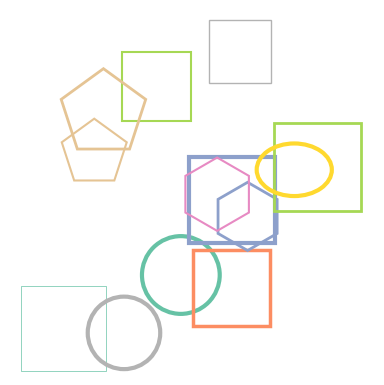[{"shape": "square", "thickness": 0.5, "radius": 0.55, "center": [0.164, 0.147]}, {"shape": "circle", "thickness": 3, "radius": 0.5, "center": [0.47, 0.286]}, {"shape": "square", "thickness": 2.5, "radius": 0.5, "center": [0.602, 0.252]}, {"shape": "square", "thickness": 3, "radius": 0.56, "center": [0.603, 0.48]}, {"shape": "hexagon", "thickness": 2, "radius": 0.44, "center": [0.643, 0.438]}, {"shape": "hexagon", "thickness": 1.5, "radius": 0.48, "center": [0.564, 0.496]}, {"shape": "square", "thickness": 1.5, "radius": 0.45, "center": [0.407, 0.776]}, {"shape": "square", "thickness": 2, "radius": 0.57, "center": [0.825, 0.566]}, {"shape": "oval", "thickness": 3, "radius": 0.49, "center": [0.764, 0.559]}, {"shape": "pentagon", "thickness": 2, "radius": 0.58, "center": [0.269, 0.706]}, {"shape": "pentagon", "thickness": 1.5, "radius": 0.44, "center": [0.245, 0.603]}, {"shape": "square", "thickness": 1, "radius": 0.41, "center": [0.623, 0.866]}, {"shape": "circle", "thickness": 3, "radius": 0.47, "center": [0.322, 0.135]}]